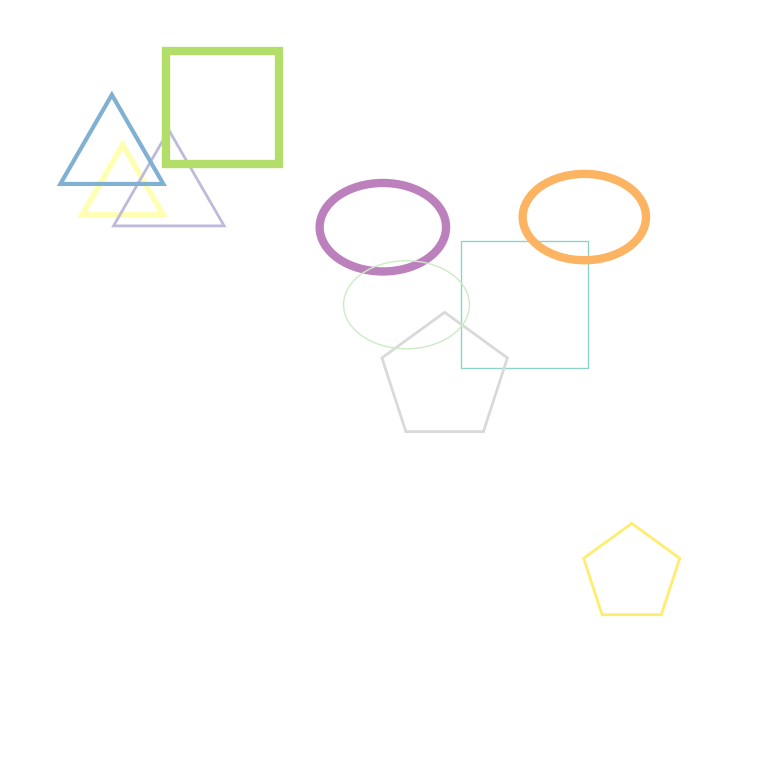[{"shape": "square", "thickness": 0.5, "radius": 0.41, "center": [0.681, 0.604]}, {"shape": "triangle", "thickness": 2, "radius": 0.3, "center": [0.159, 0.751]}, {"shape": "triangle", "thickness": 1, "radius": 0.41, "center": [0.219, 0.748]}, {"shape": "triangle", "thickness": 1.5, "radius": 0.39, "center": [0.145, 0.8]}, {"shape": "oval", "thickness": 3, "radius": 0.4, "center": [0.759, 0.718]}, {"shape": "square", "thickness": 3, "radius": 0.36, "center": [0.289, 0.86]}, {"shape": "pentagon", "thickness": 1, "radius": 0.43, "center": [0.577, 0.509]}, {"shape": "oval", "thickness": 3, "radius": 0.41, "center": [0.497, 0.705]}, {"shape": "oval", "thickness": 0.5, "radius": 0.41, "center": [0.528, 0.604]}, {"shape": "pentagon", "thickness": 1, "radius": 0.33, "center": [0.82, 0.255]}]